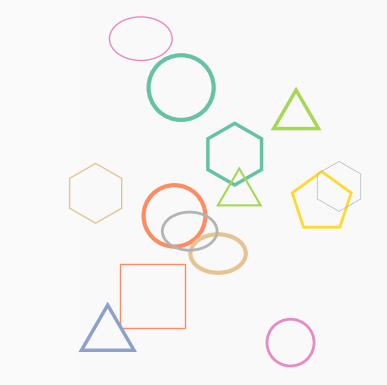[{"shape": "hexagon", "thickness": 2.5, "radius": 0.4, "center": [0.606, 0.6]}, {"shape": "circle", "thickness": 3, "radius": 0.42, "center": [0.467, 0.773]}, {"shape": "square", "thickness": 1, "radius": 0.42, "center": [0.393, 0.23]}, {"shape": "circle", "thickness": 3, "radius": 0.4, "center": [0.45, 0.439]}, {"shape": "triangle", "thickness": 2.5, "radius": 0.39, "center": [0.278, 0.129]}, {"shape": "oval", "thickness": 1, "radius": 0.4, "center": [0.363, 0.899]}, {"shape": "circle", "thickness": 2, "radius": 0.3, "center": [0.75, 0.11]}, {"shape": "triangle", "thickness": 2.5, "radius": 0.33, "center": [0.764, 0.699]}, {"shape": "triangle", "thickness": 1.5, "radius": 0.32, "center": [0.617, 0.498]}, {"shape": "pentagon", "thickness": 2, "radius": 0.4, "center": [0.83, 0.474]}, {"shape": "hexagon", "thickness": 1, "radius": 0.39, "center": [0.247, 0.498]}, {"shape": "oval", "thickness": 3, "radius": 0.36, "center": [0.563, 0.341]}, {"shape": "oval", "thickness": 2, "radius": 0.35, "center": [0.489, 0.4]}, {"shape": "hexagon", "thickness": 0.5, "radius": 0.32, "center": [0.875, 0.516]}]